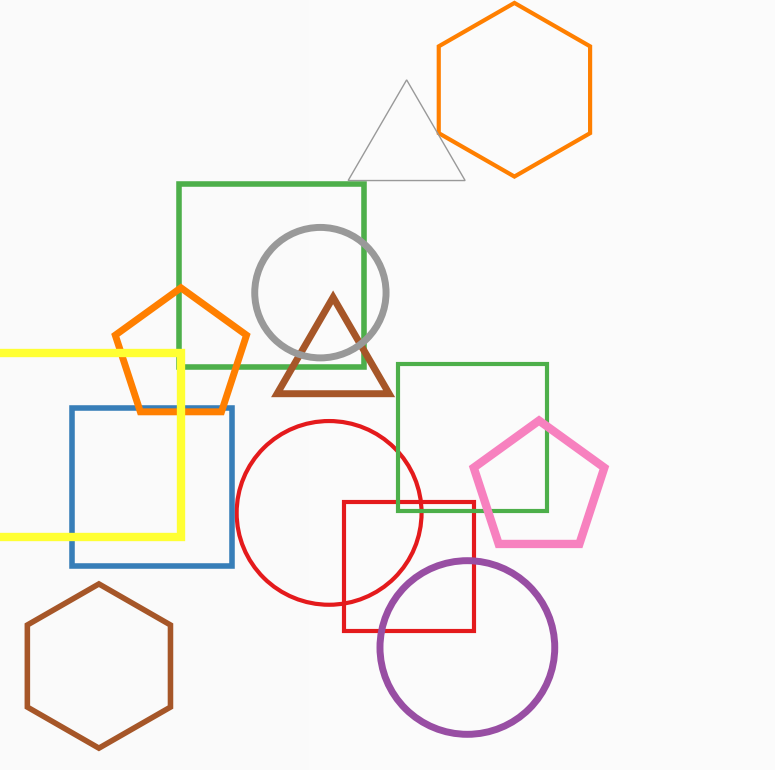[{"shape": "circle", "thickness": 1.5, "radius": 0.6, "center": [0.425, 0.334]}, {"shape": "square", "thickness": 1.5, "radius": 0.42, "center": [0.528, 0.265]}, {"shape": "square", "thickness": 2, "radius": 0.51, "center": [0.196, 0.368]}, {"shape": "square", "thickness": 1.5, "radius": 0.48, "center": [0.609, 0.432]}, {"shape": "square", "thickness": 2, "radius": 0.6, "center": [0.35, 0.642]}, {"shape": "circle", "thickness": 2.5, "radius": 0.56, "center": [0.603, 0.159]}, {"shape": "hexagon", "thickness": 1.5, "radius": 0.56, "center": [0.664, 0.883]}, {"shape": "pentagon", "thickness": 2.5, "radius": 0.45, "center": [0.233, 0.537]}, {"shape": "square", "thickness": 3, "radius": 0.6, "center": [0.114, 0.422]}, {"shape": "hexagon", "thickness": 2, "radius": 0.53, "center": [0.128, 0.135]}, {"shape": "triangle", "thickness": 2.5, "radius": 0.42, "center": [0.43, 0.53]}, {"shape": "pentagon", "thickness": 3, "radius": 0.44, "center": [0.696, 0.365]}, {"shape": "circle", "thickness": 2.5, "radius": 0.42, "center": [0.413, 0.62]}, {"shape": "triangle", "thickness": 0.5, "radius": 0.44, "center": [0.525, 0.809]}]